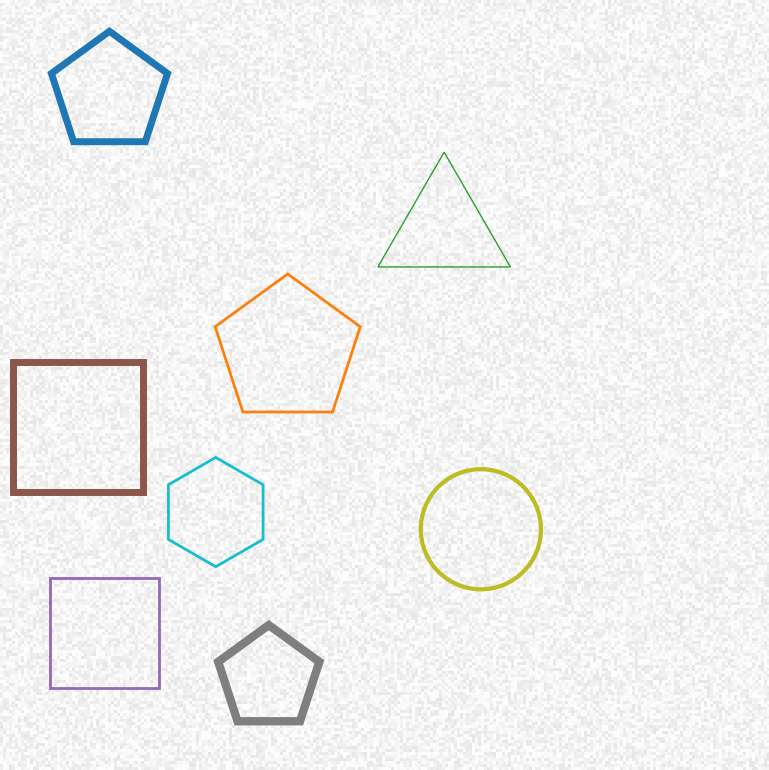[{"shape": "pentagon", "thickness": 2.5, "radius": 0.4, "center": [0.142, 0.88]}, {"shape": "pentagon", "thickness": 1, "radius": 0.5, "center": [0.374, 0.545]}, {"shape": "triangle", "thickness": 0.5, "radius": 0.5, "center": [0.577, 0.703]}, {"shape": "square", "thickness": 1, "radius": 0.35, "center": [0.136, 0.178]}, {"shape": "square", "thickness": 2.5, "radius": 0.42, "center": [0.102, 0.445]}, {"shape": "pentagon", "thickness": 3, "radius": 0.35, "center": [0.349, 0.119]}, {"shape": "circle", "thickness": 1.5, "radius": 0.39, "center": [0.625, 0.313]}, {"shape": "hexagon", "thickness": 1, "radius": 0.35, "center": [0.28, 0.335]}]